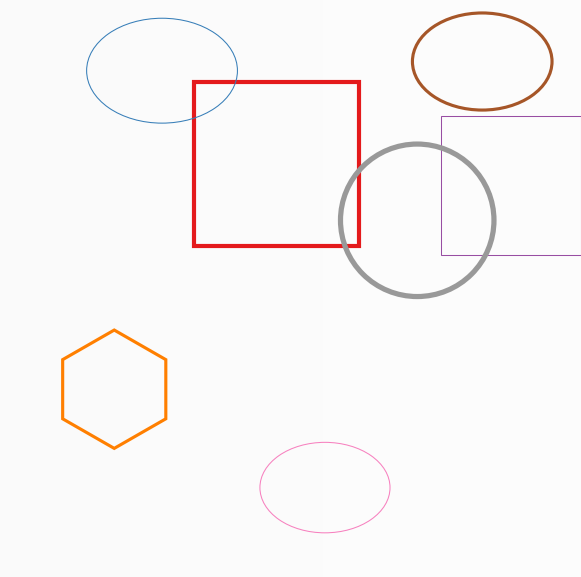[{"shape": "square", "thickness": 2, "radius": 0.71, "center": [0.476, 0.716]}, {"shape": "oval", "thickness": 0.5, "radius": 0.65, "center": [0.279, 0.877]}, {"shape": "square", "thickness": 0.5, "radius": 0.6, "center": [0.88, 0.678]}, {"shape": "hexagon", "thickness": 1.5, "radius": 0.51, "center": [0.197, 0.325]}, {"shape": "oval", "thickness": 1.5, "radius": 0.6, "center": [0.83, 0.893]}, {"shape": "oval", "thickness": 0.5, "radius": 0.56, "center": [0.559, 0.155]}, {"shape": "circle", "thickness": 2.5, "radius": 0.66, "center": [0.718, 0.618]}]